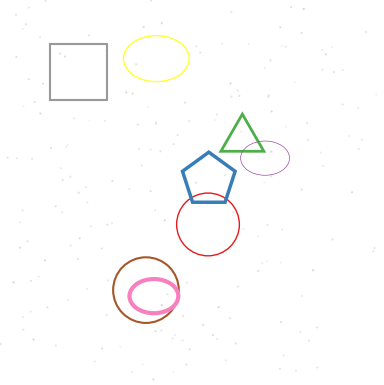[{"shape": "circle", "thickness": 1, "radius": 0.41, "center": [0.54, 0.417]}, {"shape": "pentagon", "thickness": 2.5, "radius": 0.36, "center": [0.542, 0.533]}, {"shape": "triangle", "thickness": 2, "radius": 0.32, "center": [0.63, 0.639]}, {"shape": "oval", "thickness": 0.5, "radius": 0.32, "center": [0.688, 0.589]}, {"shape": "oval", "thickness": 1, "radius": 0.43, "center": [0.406, 0.848]}, {"shape": "circle", "thickness": 1.5, "radius": 0.43, "center": [0.379, 0.246]}, {"shape": "oval", "thickness": 3, "radius": 0.32, "center": [0.4, 0.231]}, {"shape": "square", "thickness": 1.5, "radius": 0.37, "center": [0.204, 0.813]}]